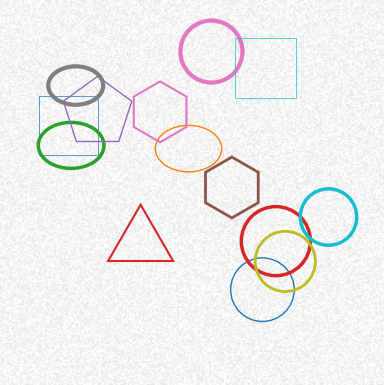[{"shape": "circle", "thickness": 1, "radius": 0.41, "center": [0.682, 0.248]}, {"shape": "square", "thickness": 0.5, "radius": 0.38, "center": [0.178, 0.674]}, {"shape": "oval", "thickness": 1, "radius": 0.43, "center": [0.49, 0.614]}, {"shape": "oval", "thickness": 2.5, "radius": 0.43, "center": [0.185, 0.622]}, {"shape": "circle", "thickness": 2.5, "radius": 0.45, "center": [0.717, 0.374]}, {"shape": "triangle", "thickness": 1.5, "radius": 0.49, "center": [0.365, 0.371]}, {"shape": "pentagon", "thickness": 1, "radius": 0.47, "center": [0.253, 0.708]}, {"shape": "hexagon", "thickness": 2, "radius": 0.4, "center": [0.602, 0.513]}, {"shape": "circle", "thickness": 3, "radius": 0.4, "center": [0.549, 0.866]}, {"shape": "hexagon", "thickness": 1.5, "radius": 0.39, "center": [0.416, 0.71]}, {"shape": "oval", "thickness": 3, "radius": 0.36, "center": [0.197, 0.778]}, {"shape": "circle", "thickness": 2, "radius": 0.39, "center": [0.741, 0.321]}, {"shape": "square", "thickness": 0.5, "radius": 0.39, "center": [0.689, 0.824]}, {"shape": "circle", "thickness": 2.5, "radius": 0.37, "center": [0.853, 0.436]}]